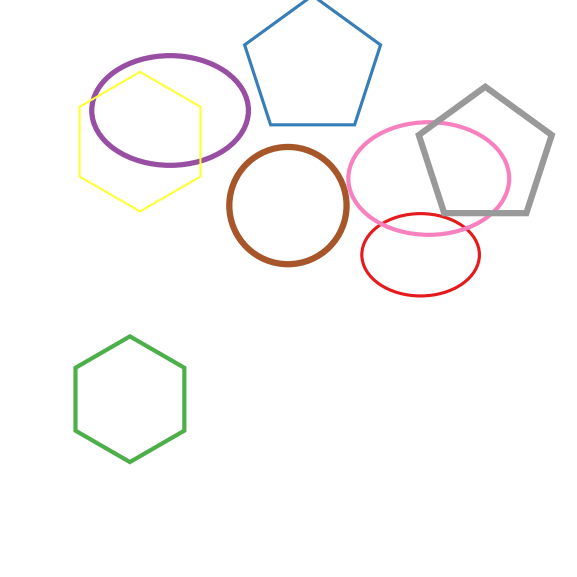[{"shape": "oval", "thickness": 1.5, "radius": 0.51, "center": [0.728, 0.558]}, {"shape": "pentagon", "thickness": 1.5, "radius": 0.62, "center": [0.541, 0.883]}, {"shape": "hexagon", "thickness": 2, "radius": 0.54, "center": [0.225, 0.308]}, {"shape": "oval", "thickness": 2.5, "radius": 0.68, "center": [0.295, 0.808]}, {"shape": "hexagon", "thickness": 1, "radius": 0.6, "center": [0.242, 0.754]}, {"shape": "circle", "thickness": 3, "radius": 0.51, "center": [0.499, 0.643]}, {"shape": "oval", "thickness": 2, "radius": 0.7, "center": [0.742, 0.69]}, {"shape": "pentagon", "thickness": 3, "radius": 0.61, "center": [0.84, 0.728]}]